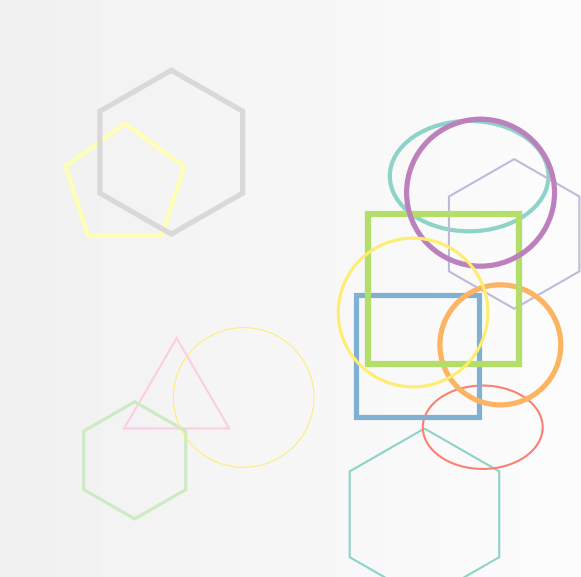[{"shape": "hexagon", "thickness": 1, "radius": 0.74, "center": [0.73, 0.109]}, {"shape": "oval", "thickness": 2, "radius": 0.68, "center": [0.807, 0.694]}, {"shape": "pentagon", "thickness": 2, "radius": 0.54, "center": [0.215, 0.678]}, {"shape": "hexagon", "thickness": 1, "radius": 0.65, "center": [0.885, 0.594]}, {"shape": "oval", "thickness": 1, "radius": 0.52, "center": [0.831, 0.259]}, {"shape": "square", "thickness": 2.5, "radius": 0.53, "center": [0.718, 0.382]}, {"shape": "circle", "thickness": 2.5, "radius": 0.52, "center": [0.861, 0.402]}, {"shape": "square", "thickness": 3, "radius": 0.65, "center": [0.763, 0.498]}, {"shape": "triangle", "thickness": 1, "radius": 0.52, "center": [0.304, 0.309]}, {"shape": "hexagon", "thickness": 2.5, "radius": 0.71, "center": [0.295, 0.736]}, {"shape": "circle", "thickness": 2.5, "radius": 0.64, "center": [0.827, 0.665]}, {"shape": "hexagon", "thickness": 1.5, "radius": 0.51, "center": [0.232, 0.202]}, {"shape": "circle", "thickness": 1.5, "radius": 0.64, "center": [0.711, 0.458]}, {"shape": "circle", "thickness": 0.5, "radius": 0.6, "center": [0.419, 0.311]}]